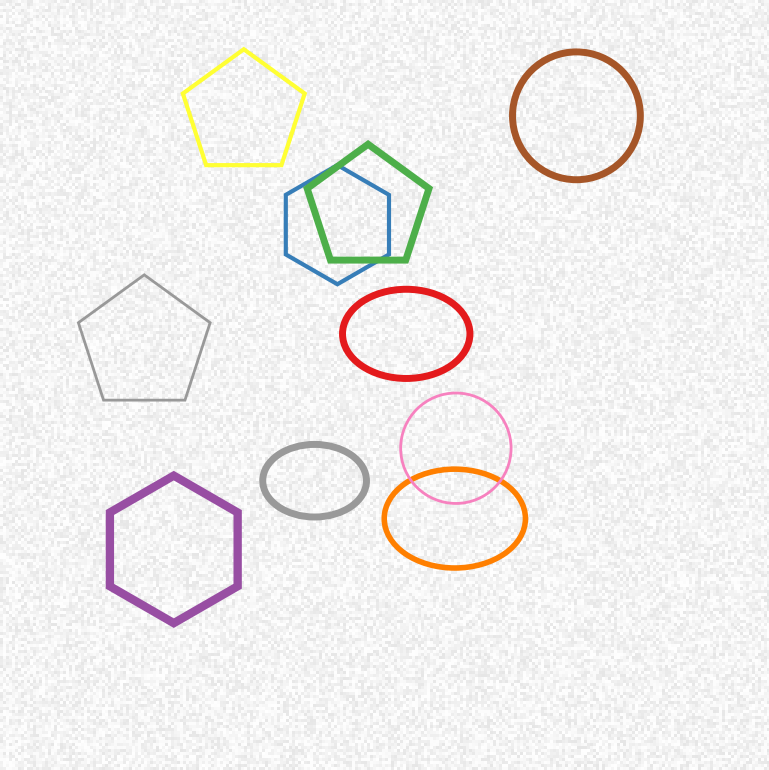[{"shape": "oval", "thickness": 2.5, "radius": 0.41, "center": [0.528, 0.566]}, {"shape": "hexagon", "thickness": 1.5, "radius": 0.39, "center": [0.438, 0.708]}, {"shape": "pentagon", "thickness": 2.5, "radius": 0.42, "center": [0.478, 0.729]}, {"shape": "hexagon", "thickness": 3, "radius": 0.48, "center": [0.226, 0.287]}, {"shape": "oval", "thickness": 2, "radius": 0.46, "center": [0.591, 0.327]}, {"shape": "pentagon", "thickness": 1.5, "radius": 0.42, "center": [0.317, 0.853]}, {"shape": "circle", "thickness": 2.5, "radius": 0.42, "center": [0.749, 0.85]}, {"shape": "circle", "thickness": 1, "radius": 0.36, "center": [0.592, 0.418]}, {"shape": "pentagon", "thickness": 1, "radius": 0.45, "center": [0.187, 0.553]}, {"shape": "oval", "thickness": 2.5, "radius": 0.34, "center": [0.409, 0.376]}]